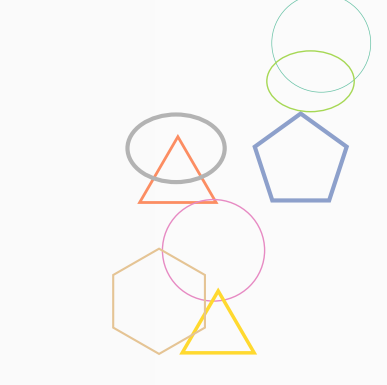[{"shape": "circle", "thickness": 0.5, "radius": 0.64, "center": [0.829, 0.888]}, {"shape": "triangle", "thickness": 2, "radius": 0.57, "center": [0.459, 0.531]}, {"shape": "pentagon", "thickness": 3, "radius": 0.62, "center": [0.776, 0.58]}, {"shape": "circle", "thickness": 1, "radius": 0.66, "center": [0.551, 0.35]}, {"shape": "oval", "thickness": 1, "radius": 0.56, "center": [0.801, 0.789]}, {"shape": "triangle", "thickness": 2.5, "radius": 0.54, "center": [0.563, 0.137]}, {"shape": "hexagon", "thickness": 1.5, "radius": 0.68, "center": [0.41, 0.217]}, {"shape": "oval", "thickness": 3, "radius": 0.63, "center": [0.454, 0.615]}]